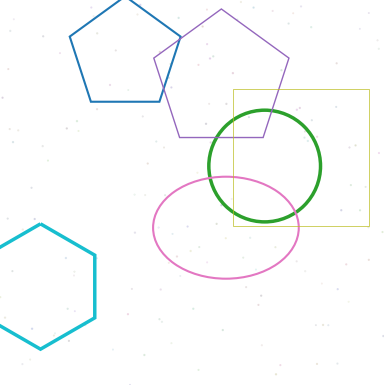[{"shape": "pentagon", "thickness": 1.5, "radius": 0.76, "center": [0.325, 0.858]}, {"shape": "circle", "thickness": 2.5, "radius": 0.73, "center": [0.687, 0.569]}, {"shape": "pentagon", "thickness": 1, "radius": 0.92, "center": [0.575, 0.792]}, {"shape": "oval", "thickness": 1.5, "radius": 0.95, "center": [0.587, 0.409]}, {"shape": "square", "thickness": 0.5, "radius": 0.89, "center": [0.782, 0.591]}, {"shape": "hexagon", "thickness": 2.5, "radius": 0.81, "center": [0.105, 0.256]}]